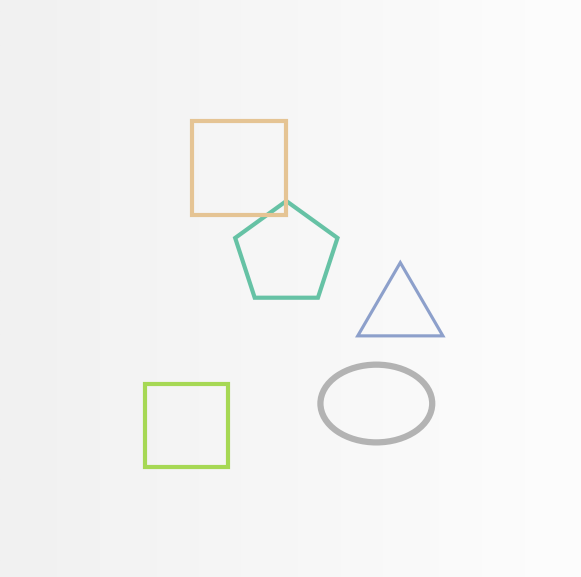[{"shape": "pentagon", "thickness": 2, "radius": 0.46, "center": [0.493, 0.558]}, {"shape": "triangle", "thickness": 1.5, "radius": 0.42, "center": [0.689, 0.46]}, {"shape": "square", "thickness": 2, "radius": 0.36, "center": [0.321, 0.262]}, {"shape": "square", "thickness": 2, "radius": 0.4, "center": [0.411, 0.708]}, {"shape": "oval", "thickness": 3, "radius": 0.48, "center": [0.647, 0.3]}]